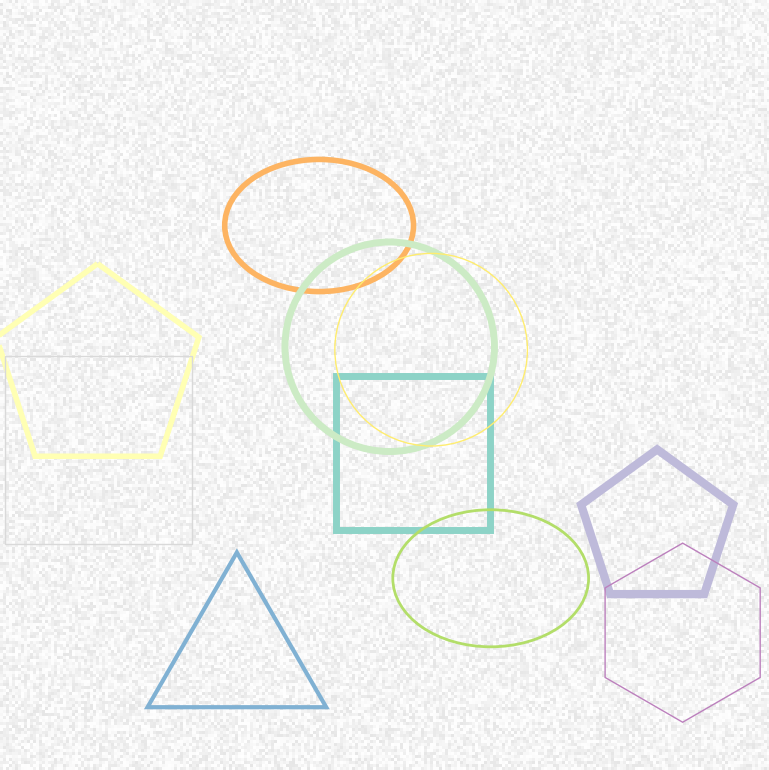[{"shape": "square", "thickness": 2.5, "radius": 0.5, "center": [0.536, 0.412]}, {"shape": "pentagon", "thickness": 2, "radius": 0.69, "center": [0.127, 0.519]}, {"shape": "pentagon", "thickness": 3, "radius": 0.52, "center": [0.853, 0.312]}, {"shape": "triangle", "thickness": 1.5, "radius": 0.67, "center": [0.308, 0.149]}, {"shape": "oval", "thickness": 2, "radius": 0.61, "center": [0.414, 0.707]}, {"shape": "oval", "thickness": 1, "radius": 0.64, "center": [0.637, 0.249]}, {"shape": "square", "thickness": 0.5, "radius": 0.61, "center": [0.128, 0.416]}, {"shape": "hexagon", "thickness": 0.5, "radius": 0.58, "center": [0.887, 0.178]}, {"shape": "circle", "thickness": 2.5, "radius": 0.68, "center": [0.506, 0.55]}, {"shape": "circle", "thickness": 0.5, "radius": 0.63, "center": [0.56, 0.546]}]